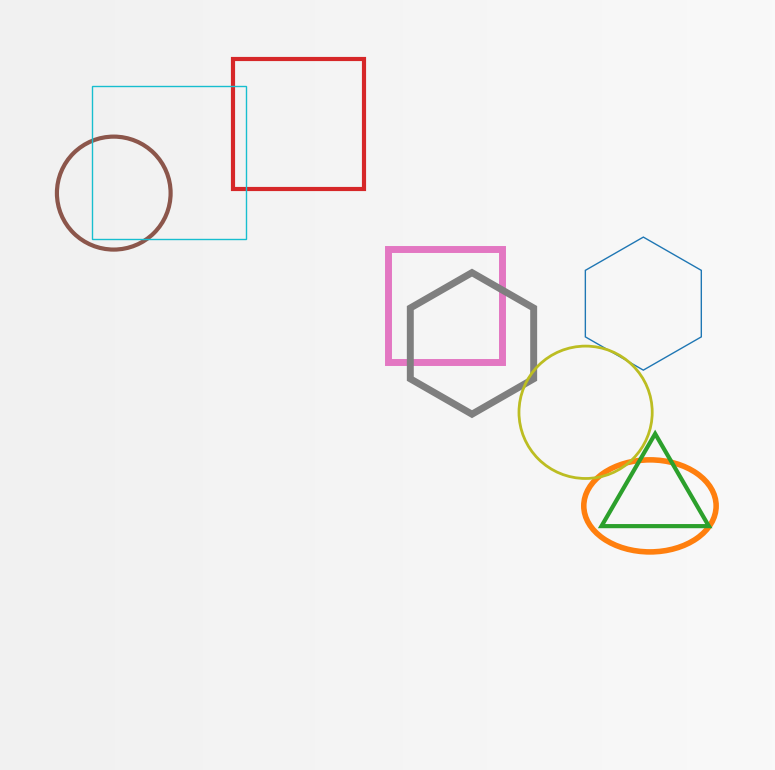[{"shape": "hexagon", "thickness": 0.5, "radius": 0.43, "center": [0.83, 0.606]}, {"shape": "oval", "thickness": 2, "radius": 0.43, "center": [0.839, 0.343]}, {"shape": "triangle", "thickness": 1.5, "radius": 0.4, "center": [0.845, 0.357]}, {"shape": "square", "thickness": 1.5, "radius": 0.42, "center": [0.385, 0.839]}, {"shape": "circle", "thickness": 1.5, "radius": 0.37, "center": [0.147, 0.749]}, {"shape": "square", "thickness": 2.5, "radius": 0.37, "center": [0.574, 0.603]}, {"shape": "hexagon", "thickness": 2.5, "radius": 0.46, "center": [0.609, 0.554]}, {"shape": "circle", "thickness": 1, "radius": 0.43, "center": [0.756, 0.465]}, {"shape": "square", "thickness": 0.5, "radius": 0.5, "center": [0.218, 0.789]}]